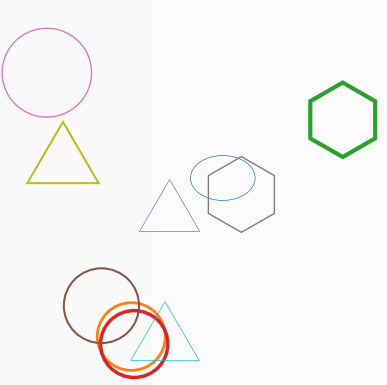[{"shape": "oval", "thickness": 0.5, "radius": 0.42, "center": [0.575, 0.538]}, {"shape": "circle", "thickness": 2, "radius": 0.44, "center": [0.339, 0.126]}, {"shape": "hexagon", "thickness": 3, "radius": 0.48, "center": [0.884, 0.689]}, {"shape": "circle", "thickness": 2.5, "radius": 0.43, "center": [0.346, 0.106]}, {"shape": "triangle", "thickness": 0.5, "radius": 0.45, "center": [0.438, 0.444]}, {"shape": "circle", "thickness": 1.5, "radius": 0.49, "center": [0.262, 0.206]}, {"shape": "circle", "thickness": 1, "radius": 0.58, "center": [0.121, 0.811]}, {"shape": "hexagon", "thickness": 1, "radius": 0.49, "center": [0.623, 0.495]}, {"shape": "triangle", "thickness": 1.5, "radius": 0.53, "center": [0.162, 0.577]}, {"shape": "triangle", "thickness": 0.5, "radius": 0.51, "center": [0.426, 0.115]}]